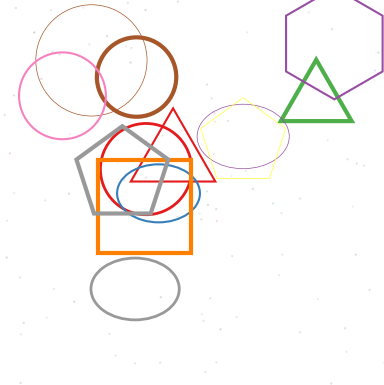[{"shape": "triangle", "thickness": 1.5, "radius": 0.63, "center": [0.45, 0.592]}, {"shape": "circle", "thickness": 2, "radius": 0.59, "center": [0.379, 0.561]}, {"shape": "oval", "thickness": 1.5, "radius": 0.54, "center": [0.412, 0.498]}, {"shape": "triangle", "thickness": 3, "radius": 0.53, "center": [0.821, 0.739]}, {"shape": "oval", "thickness": 0.5, "radius": 0.6, "center": [0.632, 0.646]}, {"shape": "hexagon", "thickness": 1.5, "radius": 0.72, "center": [0.868, 0.887]}, {"shape": "square", "thickness": 3, "radius": 0.61, "center": [0.375, 0.464]}, {"shape": "pentagon", "thickness": 0.5, "radius": 0.58, "center": [0.632, 0.63]}, {"shape": "circle", "thickness": 0.5, "radius": 0.72, "center": [0.237, 0.843]}, {"shape": "circle", "thickness": 3, "radius": 0.52, "center": [0.355, 0.8]}, {"shape": "circle", "thickness": 1.5, "radius": 0.56, "center": [0.162, 0.751]}, {"shape": "pentagon", "thickness": 3, "radius": 0.63, "center": [0.318, 0.547]}, {"shape": "oval", "thickness": 2, "radius": 0.57, "center": [0.351, 0.249]}]